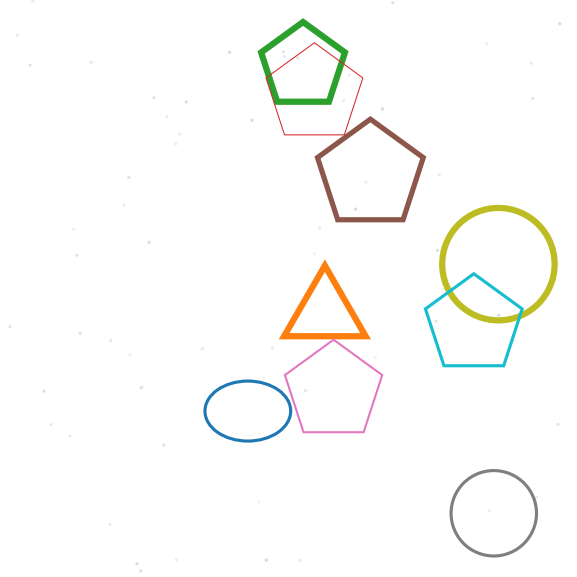[{"shape": "oval", "thickness": 1.5, "radius": 0.37, "center": [0.429, 0.287]}, {"shape": "triangle", "thickness": 3, "radius": 0.41, "center": [0.563, 0.458]}, {"shape": "pentagon", "thickness": 3, "radius": 0.38, "center": [0.525, 0.885]}, {"shape": "pentagon", "thickness": 0.5, "radius": 0.44, "center": [0.544, 0.837]}, {"shape": "pentagon", "thickness": 2.5, "radius": 0.48, "center": [0.641, 0.696]}, {"shape": "pentagon", "thickness": 1, "radius": 0.44, "center": [0.578, 0.322]}, {"shape": "circle", "thickness": 1.5, "radius": 0.37, "center": [0.855, 0.11]}, {"shape": "circle", "thickness": 3, "radius": 0.49, "center": [0.863, 0.542]}, {"shape": "pentagon", "thickness": 1.5, "radius": 0.44, "center": [0.82, 0.437]}]